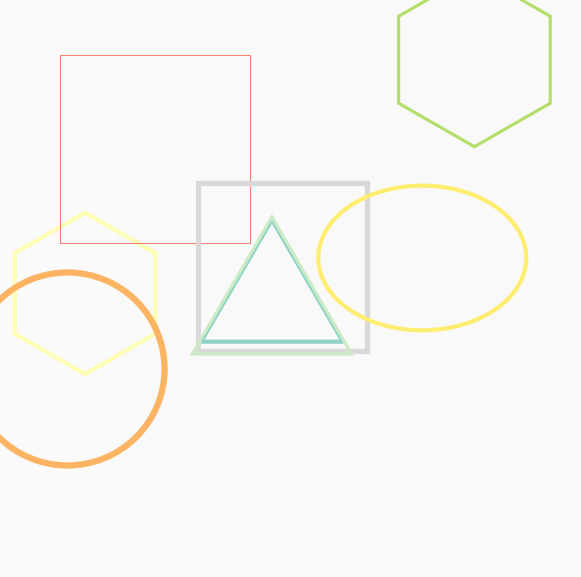[{"shape": "triangle", "thickness": 2, "radius": 0.7, "center": [0.468, 0.478]}, {"shape": "hexagon", "thickness": 2, "radius": 0.7, "center": [0.146, 0.491]}, {"shape": "square", "thickness": 0.5, "radius": 0.82, "center": [0.267, 0.741]}, {"shape": "circle", "thickness": 3, "radius": 0.84, "center": [0.116, 0.36]}, {"shape": "hexagon", "thickness": 1.5, "radius": 0.75, "center": [0.816, 0.896]}, {"shape": "square", "thickness": 2.5, "radius": 0.73, "center": [0.486, 0.537]}, {"shape": "triangle", "thickness": 1.5, "radius": 0.79, "center": [0.468, 0.465]}, {"shape": "oval", "thickness": 2, "radius": 0.89, "center": [0.726, 0.552]}]